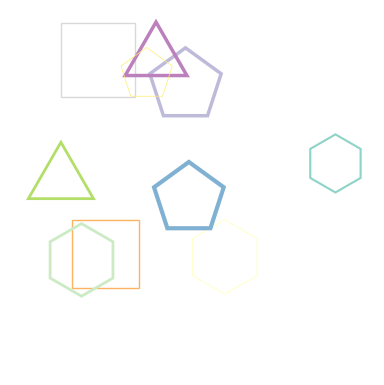[{"shape": "hexagon", "thickness": 1.5, "radius": 0.38, "center": [0.871, 0.576]}, {"shape": "hexagon", "thickness": 0.5, "radius": 0.48, "center": [0.584, 0.333]}, {"shape": "pentagon", "thickness": 2.5, "radius": 0.49, "center": [0.482, 0.778]}, {"shape": "pentagon", "thickness": 3, "radius": 0.48, "center": [0.491, 0.484]}, {"shape": "square", "thickness": 1, "radius": 0.44, "center": [0.275, 0.34]}, {"shape": "triangle", "thickness": 2, "radius": 0.49, "center": [0.158, 0.533]}, {"shape": "square", "thickness": 1, "radius": 0.48, "center": [0.254, 0.845]}, {"shape": "triangle", "thickness": 2.5, "radius": 0.46, "center": [0.405, 0.85]}, {"shape": "hexagon", "thickness": 2, "radius": 0.47, "center": [0.212, 0.325]}, {"shape": "pentagon", "thickness": 0.5, "radius": 0.35, "center": [0.381, 0.807]}]